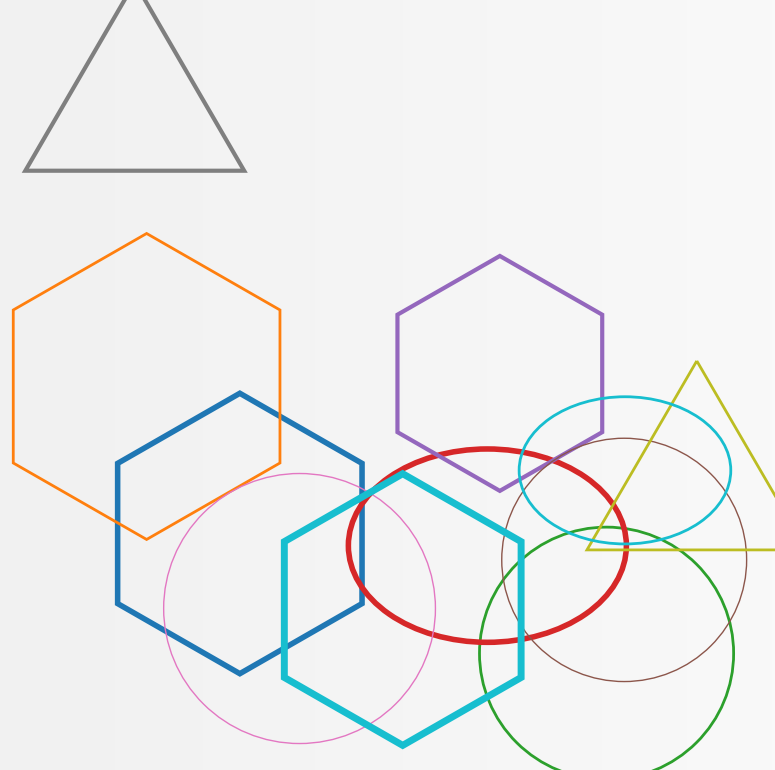[{"shape": "hexagon", "thickness": 2, "radius": 0.91, "center": [0.309, 0.307]}, {"shape": "hexagon", "thickness": 1, "radius": 0.99, "center": [0.189, 0.498]}, {"shape": "circle", "thickness": 1, "radius": 0.82, "center": [0.783, 0.151]}, {"shape": "oval", "thickness": 2, "radius": 0.9, "center": [0.629, 0.291]}, {"shape": "hexagon", "thickness": 1.5, "radius": 0.76, "center": [0.645, 0.515]}, {"shape": "circle", "thickness": 0.5, "radius": 0.79, "center": [0.805, 0.273]}, {"shape": "circle", "thickness": 0.5, "radius": 0.88, "center": [0.387, 0.21]}, {"shape": "triangle", "thickness": 1.5, "radius": 0.82, "center": [0.174, 0.86]}, {"shape": "triangle", "thickness": 1, "radius": 0.82, "center": [0.899, 0.368]}, {"shape": "oval", "thickness": 1, "radius": 0.68, "center": [0.806, 0.389]}, {"shape": "hexagon", "thickness": 2.5, "radius": 0.88, "center": [0.52, 0.208]}]